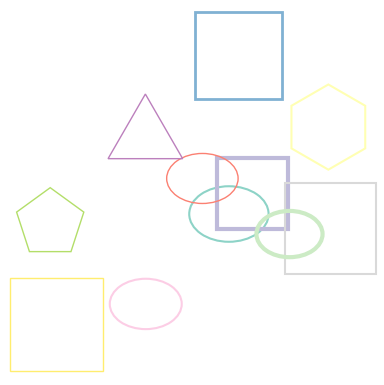[{"shape": "oval", "thickness": 1.5, "radius": 0.52, "center": [0.595, 0.444]}, {"shape": "hexagon", "thickness": 1.5, "radius": 0.55, "center": [0.853, 0.67]}, {"shape": "square", "thickness": 3, "radius": 0.46, "center": [0.656, 0.497]}, {"shape": "oval", "thickness": 1, "radius": 0.46, "center": [0.526, 0.536]}, {"shape": "square", "thickness": 2, "radius": 0.56, "center": [0.62, 0.855]}, {"shape": "pentagon", "thickness": 1, "radius": 0.46, "center": [0.13, 0.421]}, {"shape": "oval", "thickness": 1.5, "radius": 0.47, "center": [0.379, 0.211]}, {"shape": "square", "thickness": 1.5, "radius": 0.59, "center": [0.858, 0.407]}, {"shape": "triangle", "thickness": 1, "radius": 0.56, "center": [0.378, 0.644]}, {"shape": "oval", "thickness": 3, "radius": 0.43, "center": [0.752, 0.392]}, {"shape": "square", "thickness": 1, "radius": 0.6, "center": [0.146, 0.157]}]